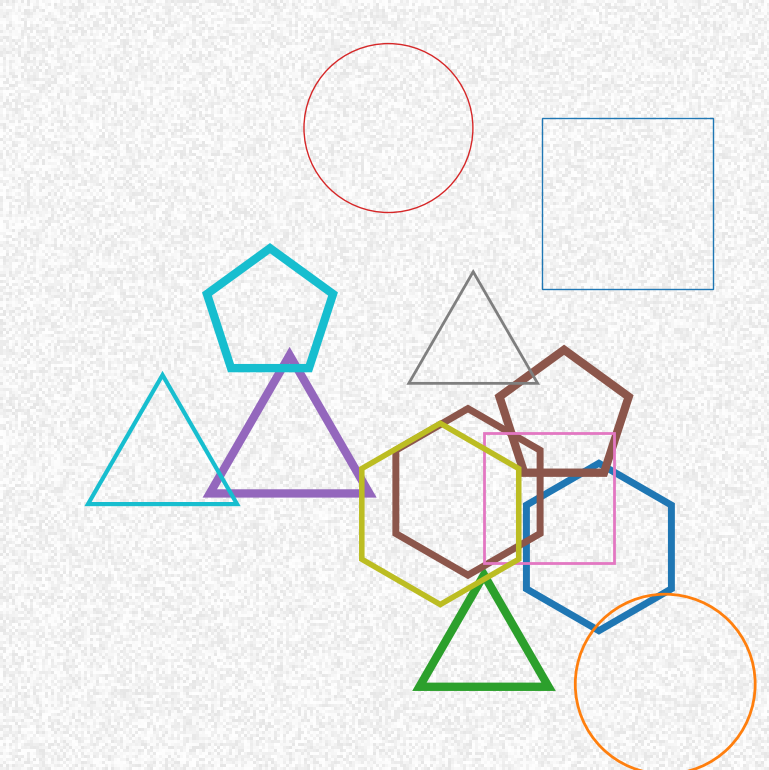[{"shape": "square", "thickness": 0.5, "radius": 0.56, "center": [0.815, 0.735]}, {"shape": "hexagon", "thickness": 2.5, "radius": 0.54, "center": [0.778, 0.29]}, {"shape": "circle", "thickness": 1, "radius": 0.58, "center": [0.864, 0.111]}, {"shape": "triangle", "thickness": 3, "radius": 0.48, "center": [0.629, 0.156]}, {"shape": "circle", "thickness": 0.5, "radius": 0.55, "center": [0.504, 0.834]}, {"shape": "triangle", "thickness": 3, "radius": 0.6, "center": [0.376, 0.419]}, {"shape": "pentagon", "thickness": 3, "radius": 0.44, "center": [0.733, 0.457]}, {"shape": "hexagon", "thickness": 2.5, "radius": 0.54, "center": [0.608, 0.361]}, {"shape": "square", "thickness": 1, "radius": 0.42, "center": [0.713, 0.353]}, {"shape": "triangle", "thickness": 1, "radius": 0.48, "center": [0.615, 0.55]}, {"shape": "hexagon", "thickness": 2, "radius": 0.59, "center": [0.572, 0.333]}, {"shape": "triangle", "thickness": 1.5, "radius": 0.56, "center": [0.211, 0.401]}, {"shape": "pentagon", "thickness": 3, "radius": 0.43, "center": [0.351, 0.592]}]